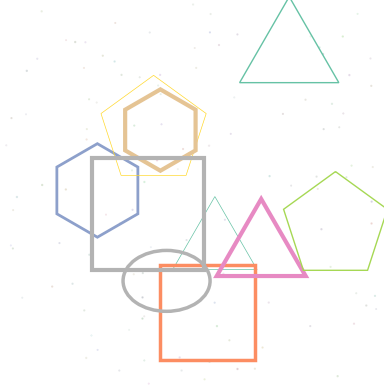[{"shape": "triangle", "thickness": 1, "radius": 0.74, "center": [0.751, 0.86]}, {"shape": "triangle", "thickness": 0.5, "radius": 0.63, "center": [0.558, 0.363]}, {"shape": "square", "thickness": 2.5, "radius": 0.62, "center": [0.538, 0.189]}, {"shape": "hexagon", "thickness": 2, "radius": 0.61, "center": [0.253, 0.505]}, {"shape": "triangle", "thickness": 3, "radius": 0.67, "center": [0.678, 0.35]}, {"shape": "pentagon", "thickness": 1, "radius": 0.71, "center": [0.871, 0.413]}, {"shape": "pentagon", "thickness": 0.5, "radius": 0.72, "center": [0.399, 0.661]}, {"shape": "hexagon", "thickness": 3, "radius": 0.53, "center": [0.417, 0.662]}, {"shape": "oval", "thickness": 2.5, "radius": 0.57, "center": [0.433, 0.27]}, {"shape": "square", "thickness": 3, "radius": 0.73, "center": [0.383, 0.445]}]